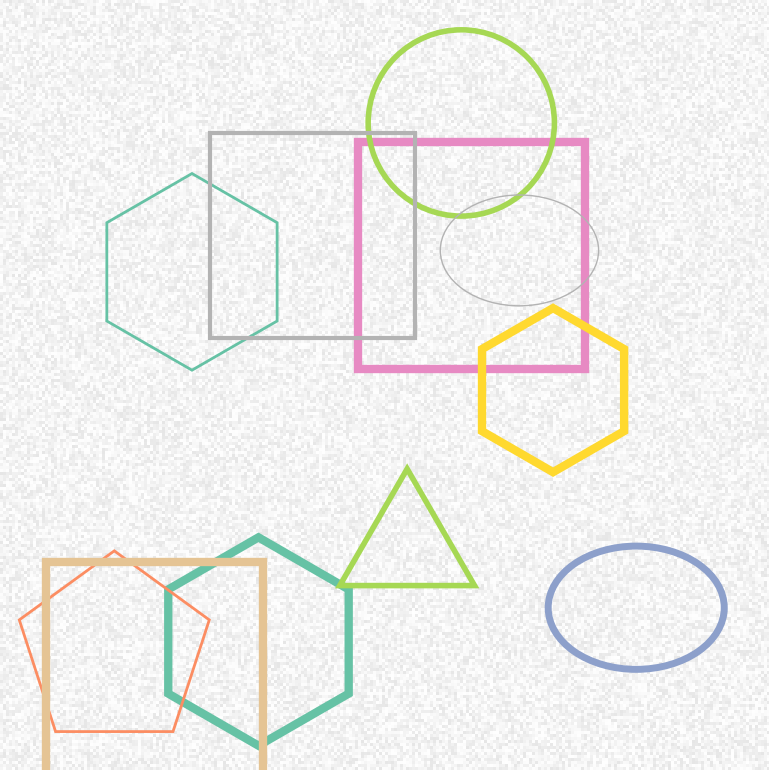[{"shape": "hexagon", "thickness": 1, "radius": 0.64, "center": [0.249, 0.647]}, {"shape": "hexagon", "thickness": 3, "radius": 0.68, "center": [0.336, 0.167]}, {"shape": "pentagon", "thickness": 1, "radius": 0.65, "center": [0.148, 0.155]}, {"shape": "oval", "thickness": 2.5, "radius": 0.57, "center": [0.826, 0.211]}, {"shape": "square", "thickness": 3, "radius": 0.74, "center": [0.613, 0.668]}, {"shape": "triangle", "thickness": 2, "radius": 0.51, "center": [0.529, 0.29]}, {"shape": "circle", "thickness": 2, "radius": 0.6, "center": [0.599, 0.84]}, {"shape": "hexagon", "thickness": 3, "radius": 0.53, "center": [0.718, 0.493]}, {"shape": "square", "thickness": 3, "radius": 0.7, "center": [0.201, 0.129]}, {"shape": "square", "thickness": 1.5, "radius": 0.67, "center": [0.406, 0.694]}, {"shape": "oval", "thickness": 0.5, "radius": 0.51, "center": [0.675, 0.675]}]